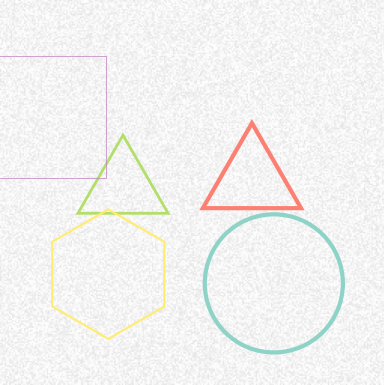[{"shape": "circle", "thickness": 3, "radius": 0.9, "center": [0.711, 0.264]}, {"shape": "triangle", "thickness": 3, "radius": 0.74, "center": [0.654, 0.533]}, {"shape": "triangle", "thickness": 2, "radius": 0.68, "center": [0.319, 0.514]}, {"shape": "square", "thickness": 0.5, "radius": 0.79, "center": [0.118, 0.696]}, {"shape": "hexagon", "thickness": 1.5, "radius": 0.84, "center": [0.281, 0.288]}]